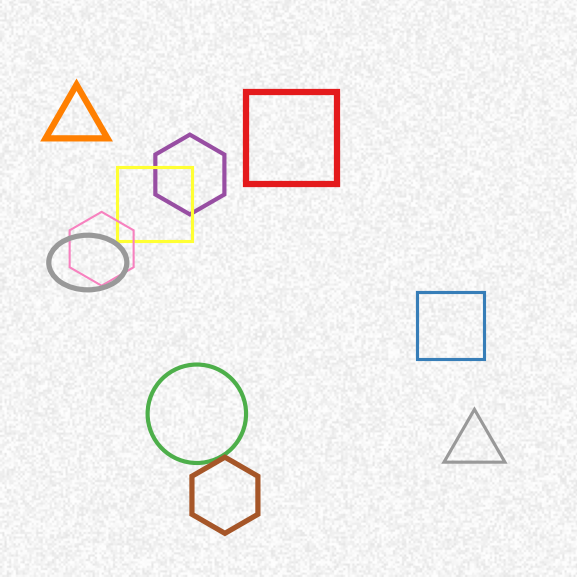[{"shape": "square", "thickness": 3, "radius": 0.4, "center": [0.504, 0.76]}, {"shape": "square", "thickness": 1.5, "radius": 0.29, "center": [0.781, 0.436]}, {"shape": "circle", "thickness": 2, "radius": 0.43, "center": [0.341, 0.283]}, {"shape": "hexagon", "thickness": 2, "radius": 0.35, "center": [0.329, 0.697]}, {"shape": "triangle", "thickness": 3, "radius": 0.31, "center": [0.133, 0.791]}, {"shape": "square", "thickness": 1.5, "radius": 0.32, "center": [0.268, 0.646]}, {"shape": "hexagon", "thickness": 2.5, "radius": 0.33, "center": [0.389, 0.142]}, {"shape": "hexagon", "thickness": 1, "radius": 0.32, "center": [0.176, 0.568]}, {"shape": "oval", "thickness": 2.5, "radius": 0.34, "center": [0.152, 0.545]}, {"shape": "triangle", "thickness": 1.5, "radius": 0.3, "center": [0.822, 0.229]}]